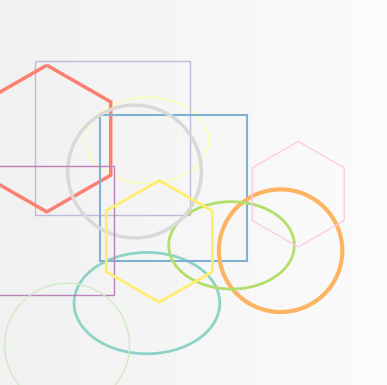[{"shape": "oval", "thickness": 2, "radius": 0.94, "center": [0.379, 0.213]}, {"shape": "oval", "thickness": 1, "radius": 0.8, "center": [0.379, 0.636]}, {"shape": "square", "thickness": 1, "radius": 1.0, "center": [0.291, 0.642]}, {"shape": "hexagon", "thickness": 2.5, "radius": 0.95, "center": [0.121, 0.64]}, {"shape": "square", "thickness": 1.5, "radius": 0.95, "center": [0.447, 0.511]}, {"shape": "circle", "thickness": 3, "radius": 0.8, "center": [0.724, 0.349]}, {"shape": "oval", "thickness": 2, "radius": 0.81, "center": [0.597, 0.363]}, {"shape": "hexagon", "thickness": 1, "radius": 0.68, "center": [0.77, 0.496]}, {"shape": "circle", "thickness": 2.5, "radius": 0.86, "center": [0.347, 0.554]}, {"shape": "square", "thickness": 1, "radius": 0.83, "center": [0.128, 0.401]}, {"shape": "circle", "thickness": 1, "radius": 0.81, "center": [0.173, 0.103]}, {"shape": "hexagon", "thickness": 2, "radius": 0.79, "center": [0.411, 0.373]}]